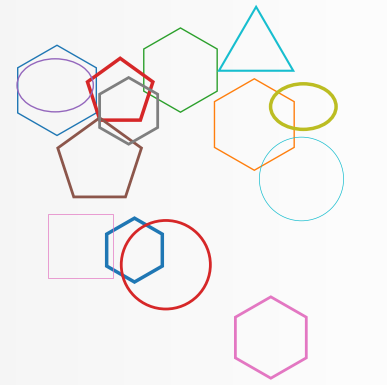[{"shape": "hexagon", "thickness": 2.5, "radius": 0.41, "center": [0.347, 0.35]}, {"shape": "hexagon", "thickness": 1, "radius": 0.59, "center": [0.147, 0.765]}, {"shape": "hexagon", "thickness": 1, "radius": 0.59, "center": [0.656, 0.677]}, {"shape": "hexagon", "thickness": 1, "radius": 0.55, "center": [0.466, 0.818]}, {"shape": "circle", "thickness": 2, "radius": 0.57, "center": [0.428, 0.312]}, {"shape": "pentagon", "thickness": 2.5, "radius": 0.44, "center": [0.31, 0.76]}, {"shape": "oval", "thickness": 1, "radius": 0.49, "center": [0.142, 0.778]}, {"shape": "pentagon", "thickness": 2, "radius": 0.57, "center": [0.257, 0.58]}, {"shape": "hexagon", "thickness": 2, "radius": 0.53, "center": [0.699, 0.123]}, {"shape": "square", "thickness": 0.5, "radius": 0.41, "center": [0.208, 0.36]}, {"shape": "hexagon", "thickness": 2, "radius": 0.43, "center": [0.332, 0.712]}, {"shape": "oval", "thickness": 2.5, "radius": 0.42, "center": [0.783, 0.723]}, {"shape": "triangle", "thickness": 1.5, "radius": 0.55, "center": [0.661, 0.872]}, {"shape": "circle", "thickness": 0.5, "radius": 0.54, "center": [0.778, 0.535]}]